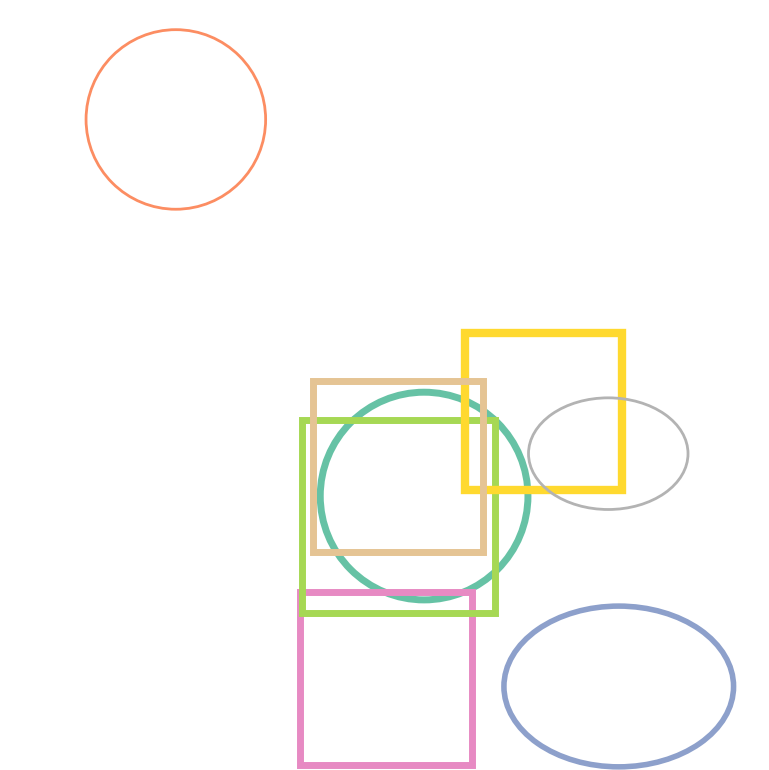[{"shape": "circle", "thickness": 2.5, "radius": 0.67, "center": [0.551, 0.356]}, {"shape": "circle", "thickness": 1, "radius": 0.58, "center": [0.228, 0.845]}, {"shape": "oval", "thickness": 2, "radius": 0.75, "center": [0.804, 0.108]}, {"shape": "square", "thickness": 2.5, "radius": 0.56, "center": [0.501, 0.119]}, {"shape": "square", "thickness": 2.5, "radius": 0.63, "center": [0.518, 0.329]}, {"shape": "square", "thickness": 3, "radius": 0.51, "center": [0.705, 0.466]}, {"shape": "square", "thickness": 2.5, "radius": 0.56, "center": [0.517, 0.394]}, {"shape": "oval", "thickness": 1, "radius": 0.52, "center": [0.79, 0.411]}]